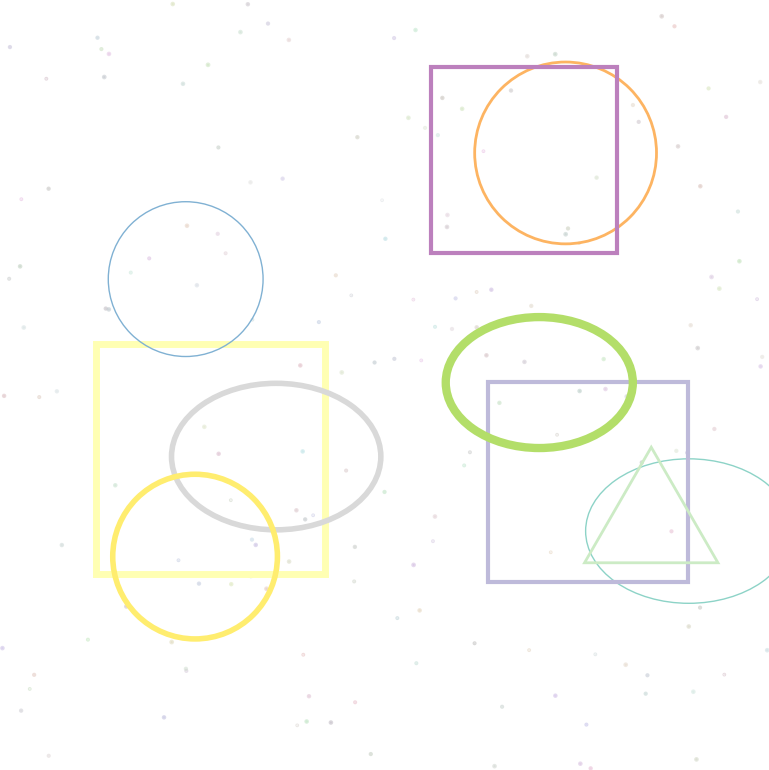[{"shape": "oval", "thickness": 0.5, "radius": 0.67, "center": [0.895, 0.31]}, {"shape": "square", "thickness": 2.5, "radius": 0.75, "center": [0.273, 0.404]}, {"shape": "square", "thickness": 1.5, "radius": 0.65, "center": [0.763, 0.374]}, {"shape": "circle", "thickness": 0.5, "radius": 0.5, "center": [0.241, 0.638]}, {"shape": "circle", "thickness": 1, "radius": 0.59, "center": [0.735, 0.801]}, {"shape": "oval", "thickness": 3, "radius": 0.61, "center": [0.7, 0.503]}, {"shape": "oval", "thickness": 2, "radius": 0.68, "center": [0.359, 0.407]}, {"shape": "square", "thickness": 1.5, "radius": 0.6, "center": [0.68, 0.792]}, {"shape": "triangle", "thickness": 1, "radius": 0.5, "center": [0.846, 0.319]}, {"shape": "circle", "thickness": 2, "radius": 0.53, "center": [0.253, 0.277]}]